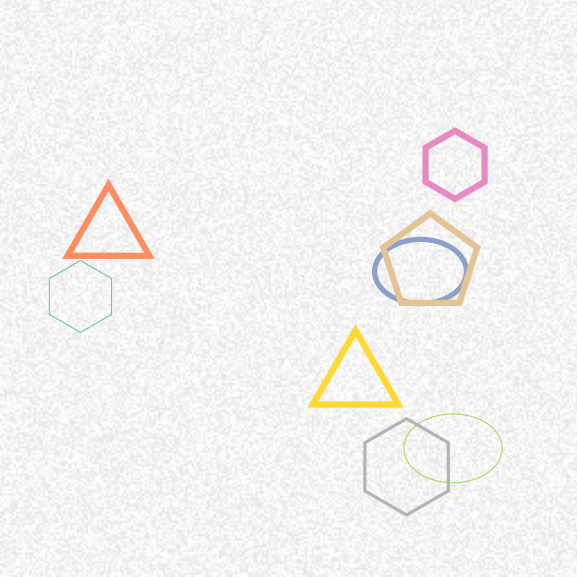[{"shape": "hexagon", "thickness": 0.5, "radius": 0.31, "center": [0.139, 0.486]}, {"shape": "triangle", "thickness": 3, "radius": 0.41, "center": [0.188, 0.597]}, {"shape": "oval", "thickness": 2.5, "radius": 0.4, "center": [0.728, 0.529]}, {"shape": "hexagon", "thickness": 3, "radius": 0.29, "center": [0.788, 0.714]}, {"shape": "oval", "thickness": 0.5, "radius": 0.43, "center": [0.784, 0.223]}, {"shape": "triangle", "thickness": 3, "radius": 0.43, "center": [0.616, 0.342]}, {"shape": "pentagon", "thickness": 3, "radius": 0.43, "center": [0.745, 0.544]}, {"shape": "hexagon", "thickness": 1.5, "radius": 0.42, "center": [0.704, 0.191]}]